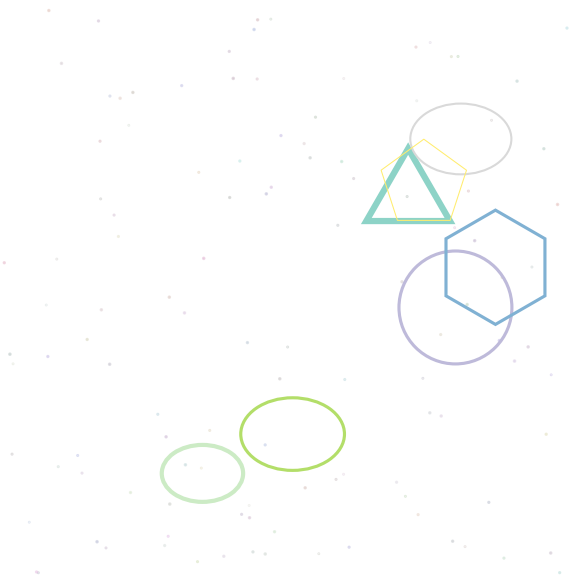[{"shape": "triangle", "thickness": 3, "radius": 0.42, "center": [0.707, 0.658]}, {"shape": "circle", "thickness": 1.5, "radius": 0.49, "center": [0.789, 0.467]}, {"shape": "hexagon", "thickness": 1.5, "radius": 0.49, "center": [0.858, 0.536]}, {"shape": "oval", "thickness": 1.5, "radius": 0.45, "center": [0.507, 0.247]}, {"shape": "oval", "thickness": 1, "radius": 0.44, "center": [0.798, 0.759]}, {"shape": "oval", "thickness": 2, "radius": 0.35, "center": [0.351, 0.179]}, {"shape": "pentagon", "thickness": 0.5, "radius": 0.39, "center": [0.734, 0.68]}]